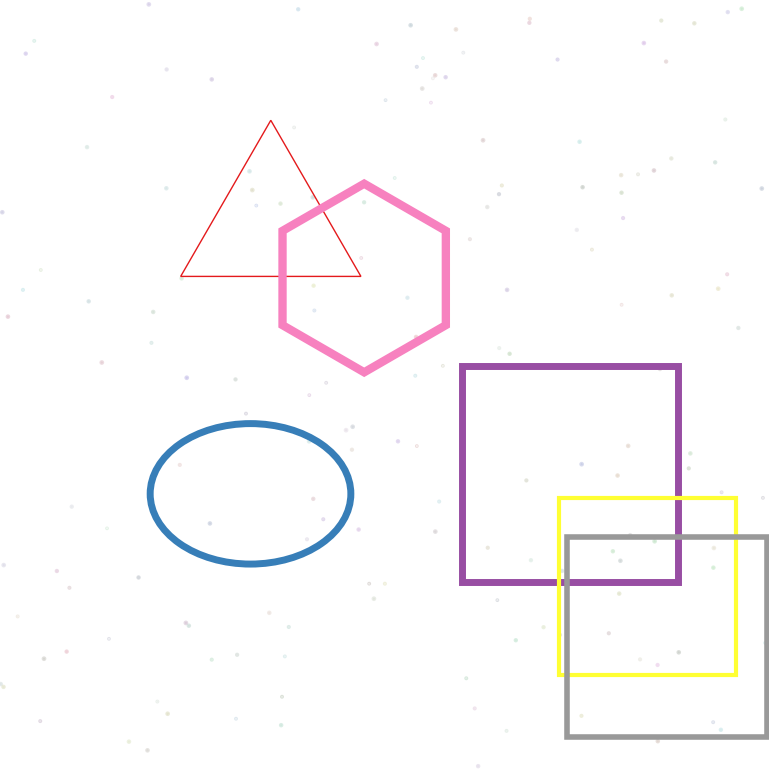[{"shape": "triangle", "thickness": 0.5, "radius": 0.68, "center": [0.352, 0.709]}, {"shape": "oval", "thickness": 2.5, "radius": 0.65, "center": [0.325, 0.359]}, {"shape": "square", "thickness": 2.5, "radius": 0.7, "center": [0.741, 0.385]}, {"shape": "square", "thickness": 1.5, "radius": 0.58, "center": [0.841, 0.239]}, {"shape": "hexagon", "thickness": 3, "radius": 0.61, "center": [0.473, 0.639]}, {"shape": "square", "thickness": 2, "radius": 0.65, "center": [0.866, 0.172]}]